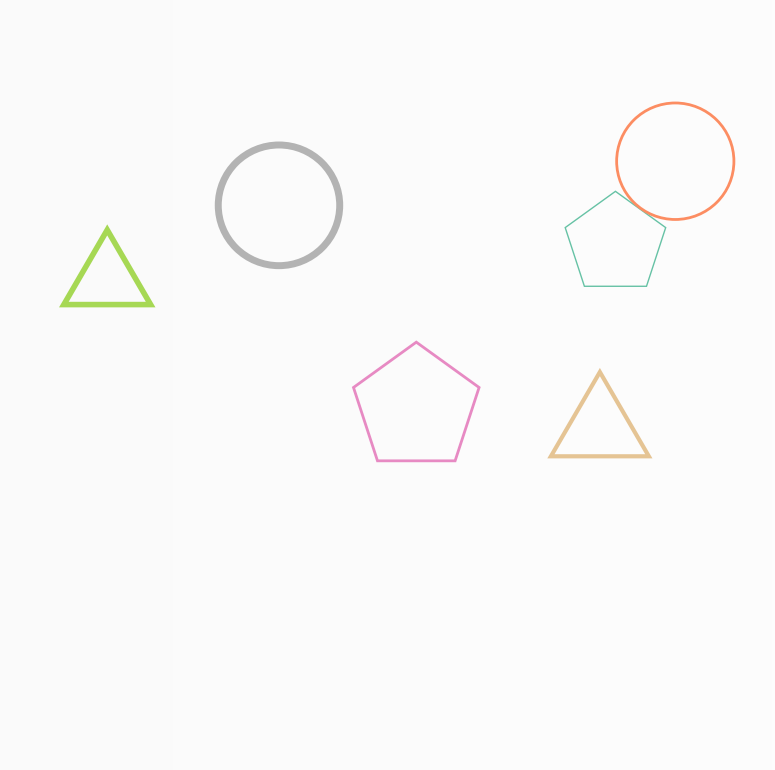[{"shape": "pentagon", "thickness": 0.5, "radius": 0.34, "center": [0.794, 0.683]}, {"shape": "circle", "thickness": 1, "radius": 0.38, "center": [0.871, 0.791]}, {"shape": "pentagon", "thickness": 1, "radius": 0.43, "center": [0.537, 0.47]}, {"shape": "triangle", "thickness": 2, "radius": 0.32, "center": [0.138, 0.637]}, {"shape": "triangle", "thickness": 1.5, "radius": 0.36, "center": [0.774, 0.444]}, {"shape": "circle", "thickness": 2.5, "radius": 0.39, "center": [0.36, 0.733]}]